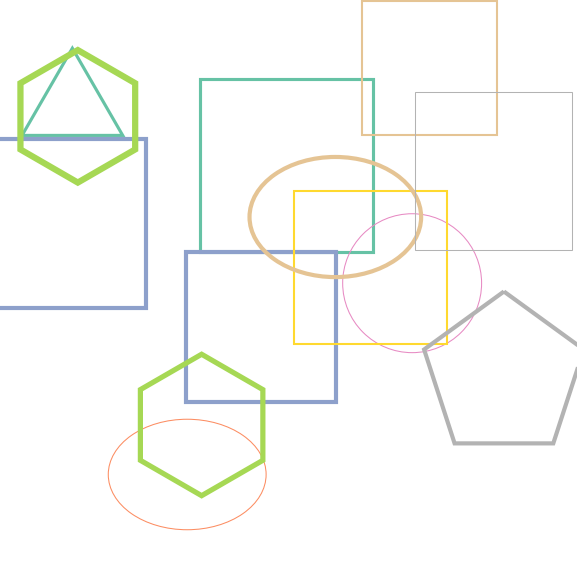[{"shape": "triangle", "thickness": 1.5, "radius": 0.5, "center": [0.125, 0.815]}, {"shape": "square", "thickness": 1.5, "radius": 0.75, "center": [0.496, 0.713]}, {"shape": "oval", "thickness": 0.5, "radius": 0.68, "center": [0.324, 0.178]}, {"shape": "square", "thickness": 2, "radius": 0.65, "center": [0.452, 0.433]}, {"shape": "square", "thickness": 2, "radius": 0.73, "center": [0.107, 0.612]}, {"shape": "circle", "thickness": 0.5, "radius": 0.6, "center": [0.714, 0.509]}, {"shape": "hexagon", "thickness": 3, "radius": 0.57, "center": [0.135, 0.798]}, {"shape": "hexagon", "thickness": 2.5, "radius": 0.61, "center": [0.349, 0.263]}, {"shape": "square", "thickness": 1, "radius": 0.66, "center": [0.641, 0.535]}, {"shape": "square", "thickness": 1, "radius": 0.58, "center": [0.743, 0.882]}, {"shape": "oval", "thickness": 2, "radius": 0.74, "center": [0.581, 0.623]}, {"shape": "square", "thickness": 0.5, "radius": 0.68, "center": [0.855, 0.703]}, {"shape": "pentagon", "thickness": 2, "radius": 0.73, "center": [0.873, 0.349]}]